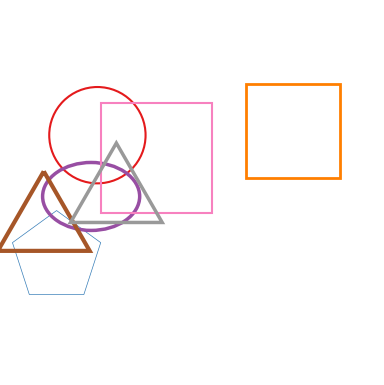[{"shape": "circle", "thickness": 1.5, "radius": 0.63, "center": [0.253, 0.649]}, {"shape": "pentagon", "thickness": 0.5, "radius": 0.6, "center": [0.147, 0.333]}, {"shape": "oval", "thickness": 2.5, "radius": 0.63, "center": [0.237, 0.49]}, {"shape": "square", "thickness": 2, "radius": 0.61, "center": [0.762, 0.66]}, {"shape": "triangle", "thickness": 3, "radius": 0.69, "center": [0.114, 0.417]}, {"shape": "square", "thickness": 1.5, "radius": 0.72, "center": [0.406, 0.59]}, {"shape": "triangle", "thickness": 2.5, "radius": 0.69, "center": [0.302, 0.491]}]